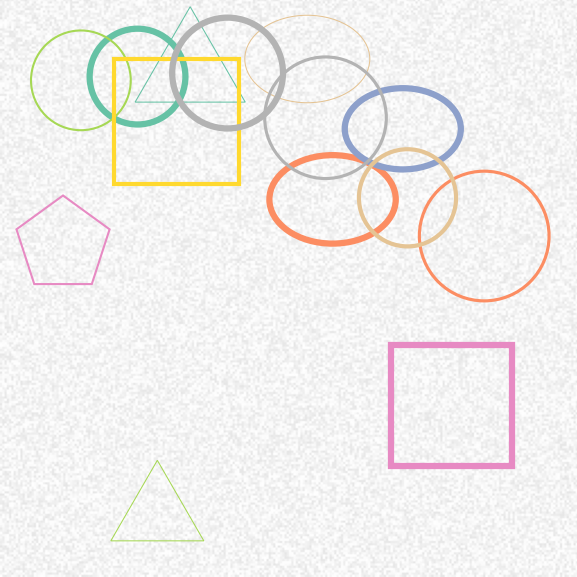[{"shape": "circle", "thickness": 3, "radius": 0.41, "center": [0.238, 0.867]}, {"shape": "triangle", "thickness": 0.5, "radius": 0.55, "center": [0.329, 0.877]}, {"shape": "oval", "thickness": 3, "radius": 0.55, "center": [0.576, 0.654]}, {"shape": "circle", "thickness": 1.5, "radius": 0.56, "center": [0.838, 0.59]}, {"shape": "oval", "thickness": 3, "radius": 0.5, "center": [0.697, 0.776]}, {"shape": "pentagon", "thickness": 1, "radius": 0.42, "center": [0.109, 0.576]}, {"shape": "square", "thickness": 3, "radius": 0.52, "center": [0.782, 0.296]}, {"shape": "triangle", "thickness": 0.5, "radius": 0.46, "center": [0.272, 0.109]}, {"shape": "circle", "thickness": 1, "radius": 0.43, "center": [0.14, 0.86]}, {"shape": "square", "thickness": 2, "radius": 0.54, "center": [0.305, 0.788]}, {"shape": "oval", "thickness": 0.5, "radius": 0.54, "center": [0.532, 0.897]}, {"shape": "circle", "thickness": 2, "radius": 0.42, "center": [0.706, 0.657]}, {"shape": "circle", "thickness": 3, "radius": 0.48, "center": [0.394, 0.873]}, {"shape": "circle", "thickness": 1.5, "radius": 0.53, "center": [0.564, 0.795]}]